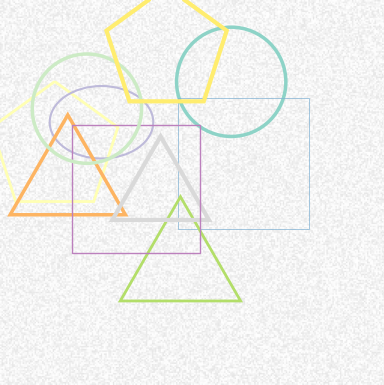[{"shape": "circle", "thickness": 2.5, "radius": 0.71, "center": [0.601, 0.787]}, {"shape": "pentagon", "thickness": 2, "radius": 0.86, "center": [0.142, 0.616]}, {"shape": "oval", "thickness": 1.5, "radius": 0.67, "center": [0.264, 0.682]}, {"shape": "square", "thickness": 0.5, "radius": 0.85, "center": [0.632, 0.576]}, {"shape": "triangle", "thickness": 2.5, "radius": 0.86, "center": [0.176, 0.529]}, {"shape": "triangle", "thickness": 2, "radius": 0.9, "center": [0.469, 0.309]}, {"shape": "triangle", "thickness": 3, "radius": 0.72, "center": [0.417, 0.501]}, {"shape": "square", "thickness": 1, "radius": 0.83, "center": [0.353, 0.51]}, {"shape": "circle", "thickness": 2.5, "radius": 0.71, "center": [0.226, 0.718]}, {"shape": "pentagon", "thickness": 3, "radius": 0.82, "center": [0.433, 0.87]}]